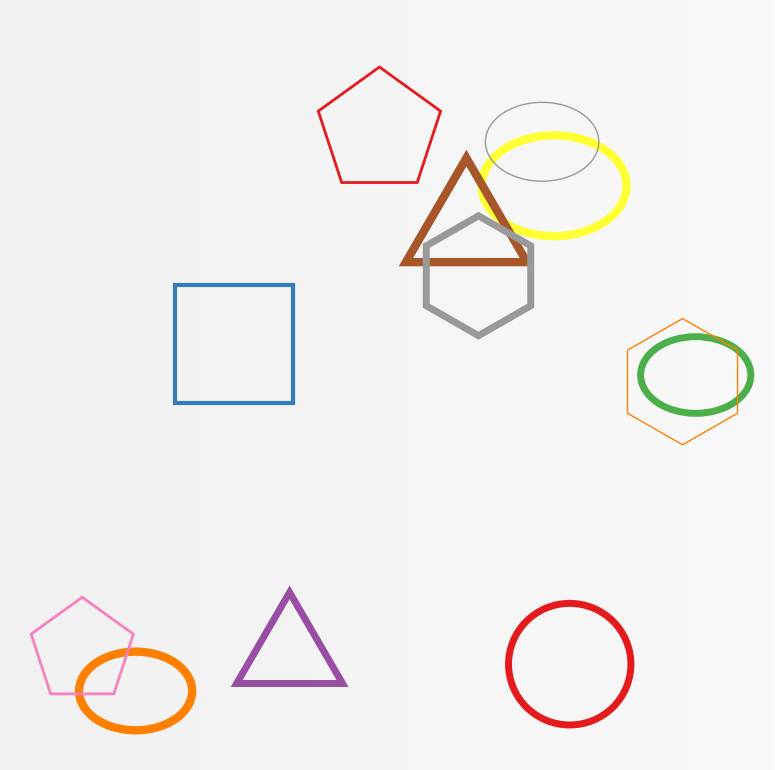[{"shape": "circle", "thickness": 2.5, "radius": 0.39, "center": [0.735, 0.137]}, {"shape": "pentagon", "thickness": 1, "radius": 0.41, "center": [0.49, 0.83]}, {"shape": "square", "thickness": 1.5, "radius": 0.38, "center": [0.302, 0.553]}, {"shape": "oval", "thickness": 2.5, "radius": 0.36, "center": [0.898, 0.513]}, {"shape": "triangle", "thickness": 2.5, "radius": 0.39, "center": [0.374, 0.152]}, {"shape": "oval", "thickness": 3, "radius": 0.36, "center": [0.175, 0.103]}, {"shape": "hexagon", "thickness": 0.5, "radius": 0.41, "center": [0.881, 0.504]}, {"shape": "oval", "thickness": 3, "radius": 0.47, "center": [0.715, 0.759]}, {"shape": "triangle", "thickness": 3, "radius": 0.45, "center": [0.602, 0.705]}, {"shape": "pentagon", "thickness": 1, "radius": 0.35, "center": [0.106, 0.155]}, {"shape": "oval", "thickness": 0.5, "radius": 0.37, "center": [0.699, 0.816]}, {"shape": "hexagon", "thickness": 2.5, "radius": 0.39, "center": [0.617, 0.642]}]